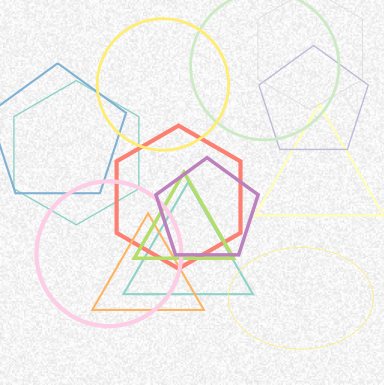[{"shape": "hexagon", "thickness": 1, "radius": 0.94, "center": [0.198, 0.603]}, {"shape": "triangle", "thickness": 1.5, "radius": 0.97, "center": [0.489, 0.333]}, {"shape": "triangle", "thickness": 1.5, "radius": 0.96, "center": [0.829, 0.537]}, {"shape": "pentagon", "thickness": 1, "radius": 0.75, "center": [0.815, 0.733]}, {"shape": "hexagon", "thickness": 3, "radius": 0.93, "center": [0.464, 0.488]}, {"shape": "pentagon", "thickness": 1.5, "radius": 0.93, "center": [0.15, 0.649]}, {"shape": "triangle", "thickness": 1.5, "radius": 0.84, "center": [0.385, 0.279]}, {"shape": "triangle", "thickness": 2.5, "radius": 0.74, "center": [0.478, 0.404]}, {"shape": "circle", "thickness": 3, "radius": 0.94, "center": [0.283, 0.341]}, {"shape": "hexagon", "thickness": 0.5, "radius": 0.78, "center": [0.806, 0.872]}, {"shape": "pentagon", "thickness": 2.5, "radius": 0.7, "center": [0.538, 0.451]}, {"shape": "circle", "thickness": 2, "radius": 0.96, "center": [0.688, 0.829]}, {"shape": "circle", "thickness": 2, "radius": 0.85, "center": [0.423, 0.781]}, {"shape": "oval", "thickness": 0.5, "radius": 0.94, "center": [0.781, 0.225]}]